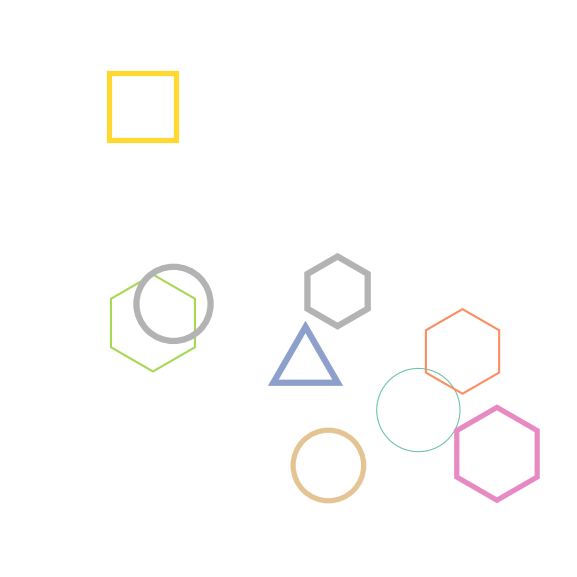[{"shape": "circle", "thickness": 0.5, "radius": 0.36, "center": [0.724, 0.289]}, {"shape": "hexagon", "thickness": 1, "radius": 0.37, "center": [0.801, 0.391]}, {"shape": "triangle", "thickness": 3, "radius": 0.32, "center": [0.529, 0.369]}, {"shape": "hexagon", "thickness": 2.5, "radius": 0.4, "center": [0.861, 0.213]}, {"shape": "hexagon", "thickness": 1, "radius": 0.42, "center": [0.265, 0.44]}, {"shape": "square", "thickness": 2.5, "radius": 0.29, "center": [0.247, 0.814]}, {"shape": "circle", "thickness": 2.5, "radius": 0.31, "center": [0.569, 0.193]}, {"shape": "hexagon", "thickness": 3, "radius": 0.3, "center": [0.585, 0.495]}, {"shape": "circle", "thickness": 3, "radius": 0.32, "center": [0.3, 0.473]}]